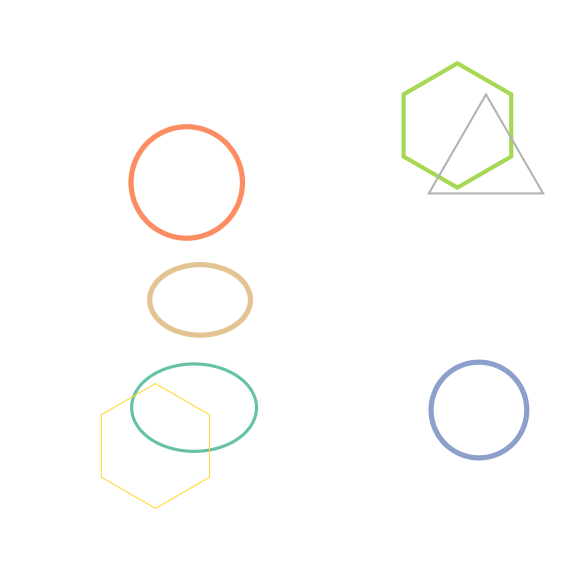[{"shape": "oval", "thickness": 1.5, "radius": 0.54, "center": [0.336, 0.293]}, {"shape": "circle", "thickness": 2.5, "radius": 0.48, "center": [0.323, 0.683]}, {"shape": "circle", "thickness": 2.5, "radius": 0.41, "center": [0.829, 0.289]}, {"shape": "hexagon", "thickness": 2, "radius": 0.54, "center": [0.792, 0.782]}, {"shape": "hexagon", "thickness": 0.5, "radius": 0.54, "center": [0.269, 0.227]}, {"shape": "oval", "thickness": 2.5, "radius": 0.44, "center": [0.346, 0.48]}, {"shape": "triangle", "thickness": 1, "radius": 0.57, "center": [0.842, 0.721]}]